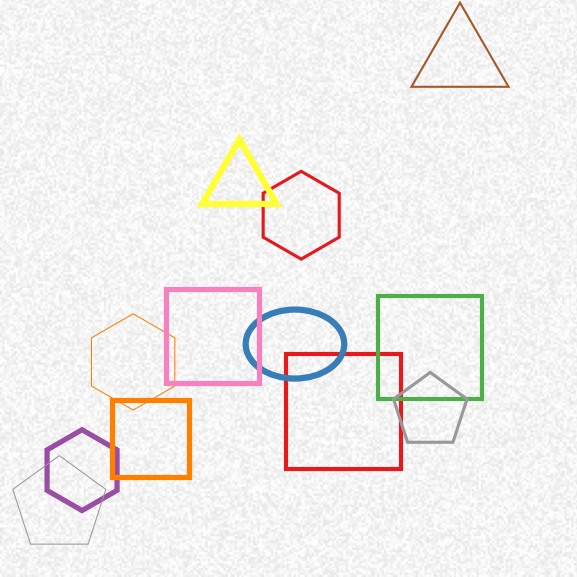[{"shape": "square", "thickness": 2, "radius": 0.5, "center": [0.595, 0.287]}, {"shape": "hexagon", "thickness": 1.5, "radius": 0.38, "center": [0.522, 0.626]}, {"shape": "oval", "thickness": 3, "radius": 0.43, "center": [0.511, 0.403]}, {"shape": "square", "thickness": 2, "radius": 0.45, "center": [0.745, 0.397]}, {"shape": "hexagon", "thickness": 2.5, "radius": 0.35, "center": [0.142, 0.185]}, {"shape": "hexagon", "thickness": 0.5, "radius": 0.42, "center": [0.231, 0.372]}, {"shape": "square", "thickness": 2.5, "radius": 0.34, "center": [0.26, 0.24]}, {"shape": "triangle", "thickness": 3, "radius": 0.37, "center": [0.415, 0.683]}, {"shape": "triangle", "thickness": 1, "radius": 0.49, "center": [0.797, 0.897]}, {"shape": "square", "thickness": 2.5, "radius": 0.41, "center": [0.368, 0.417]}, {"shape": "pentagon", "thickness": 0.5, "radius": 0.42, "center": [0.103, 0.125]}, {"shape": "pentagon", "thickness": 1.5, "radius": 0.33, "center": [0.745, 0.287]}]